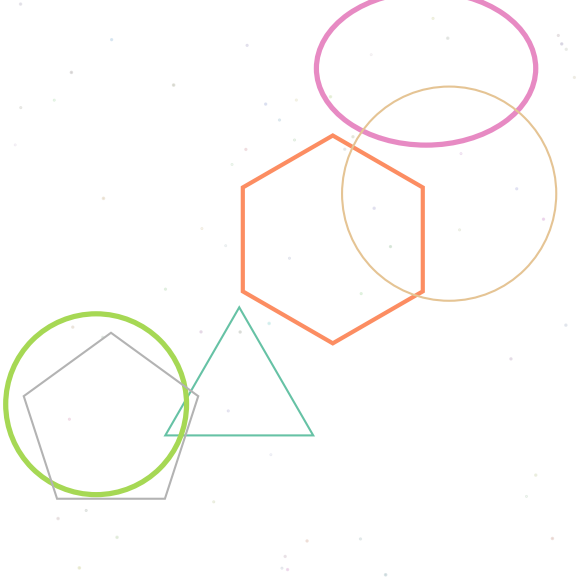[{"shape": "triangle", "thickness": 1, "radius": 0.74, "center": [0.414, 0.319]}, {"shape": "hexagon", "thickness": 2, "radius": 0.9, "center": [0.576, 0.585]}, {"shape": "oval", "thickness": 2.5, "radius": 0.95, "center": [0.738, 0.881]}, {"shape": "circle", "thickness": 2.5, "radius": 0.78, "center": [0.166, 0.299]}, {"shape": "circle", "thickness": 1, "radius": 0.93, "center": [0.778, 0.664]}, {"shape": "pentagon", "thickness": 1, "radius": 0.79, "center": [0.192, 0.264]}]